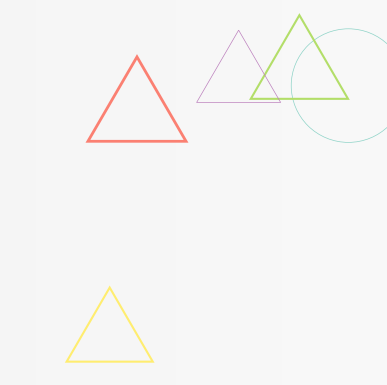[{"shape": "circle", "thickness": 0.5, "radius": 0.74, "center": [0.899, 0.778]}, {"shape": "triangle", "thickness": 2, "radius": 0.73, "center": [0.354, 0.706]}, {"shape": "triangle", "thickness": 1.5, "radius": 0.72, "center": [0.773, 0.816]}, {"shape": "triangle", "thickness": 0.5, "radius": 0.63, "center": [0.616, 0.796]}, {"shape": "triangle", "thickness": 1.5, "radius": 0.64, "center": [0.283, 0.125]}]